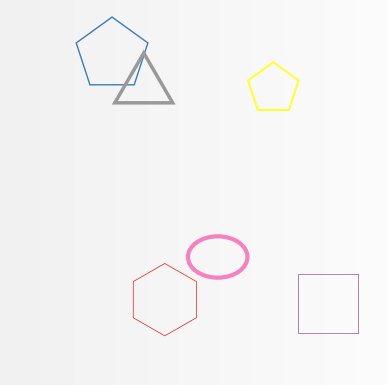[{"shape": "hexagon", "thickness": 0.5, "radius": 0.47, "center": [0.425, 0.222]}, {"shape": "pentagon", "thickness": 1, "radius": 0.49, "center": [0.289, 0.858]}, {"shape": "square", "thickness": 0.5, "radius": 0.39, "center": [0.847, 0.212]}, {"shape": "pentagon", "thickness": 1.5, "radius": 0.34, "center": [0.705, 0.77]}, {"shape": "oval", "thickness": 3, "radius": 0.38, "center": [0.562, 0.332]}, {"shape": "triangle", "thickness": 2.5, "radius": 0.43, "center": [0.371, 0.776]}]